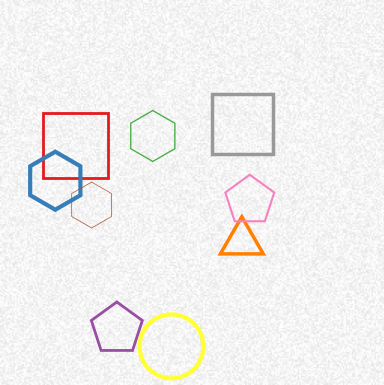[{"shape": "square", "thickness": 2, "radius": 0.42, "center": [0.197, 0.622]}, {"shape": "hexagon", "thickness": 3, "radius": 0.38, "center": [0.144, 0.531]}, {"shape": "hexagon", "thickness": 1, "radius": 0.33, "center": [0.397, 0.647]}, {"shape": "pentagon", "thickness": 2, "radius": 0.35, "center": [0.303, 0.146]}, {"shape": "triangle", "thickness": 2.5, "radius": 0.32, "center": [0.628, 0.373]}, {"shape": "circle", "thickness": 3, "radius": 0.41, "center": [0.445, 0.1]}, {"shape": "hexagon", "thickness": 0.5, "radius": 0.3, "center": [0.238, 0.467]}, {"shape": "pentagon", "thickness": 1.5, "radius": 0.33, "center": [0.649, 0.479]}, {"shape": "square", "thickness": 2.5, "radius": 0.39, "center": [0.63, 0.678]}]